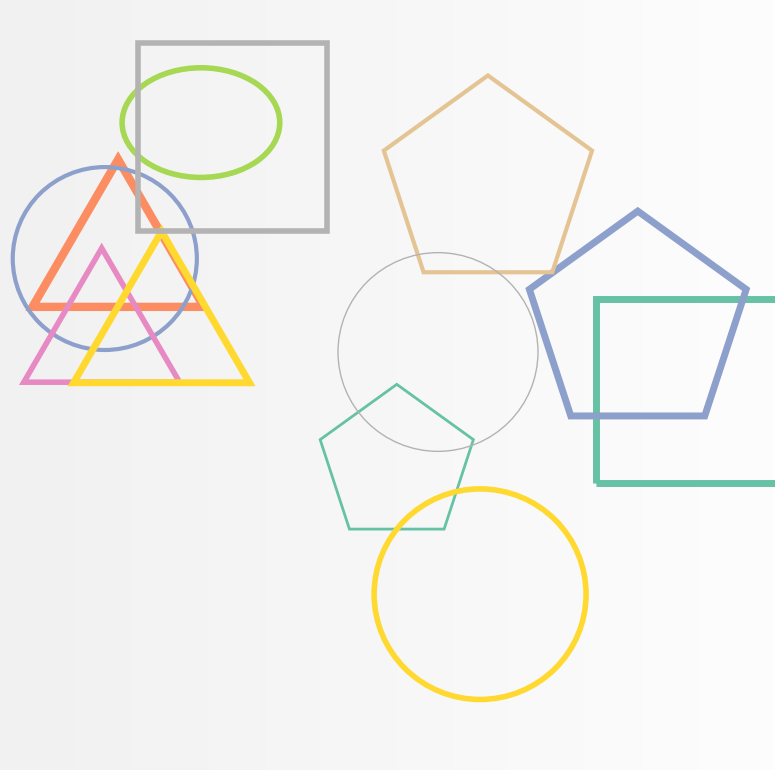[{"shape": "pentagon", "thickness": 1, "radius": 0.52, "center": [0.512, 0.397]}, {"shape": "square", "thickness": 2.5, "radius": 0.6, "center": [0.888, 0.492]}, {"shape": "triangle", "thickness": 3, "radius": 0.64, "center": [0.152, 0.665]}, {"shape": "pentagon", "thickness": 2.5, "radius": 0.74, "center": [0.823, 0.579]}, {"shape": "circle", "thickness": 1.5, "radius": 0.59, "center": [0.135, 0.664]}, {"shape": "triangle", "thickness": 2, "radius": 0.58, "center": [0.131, 0.562]}, {"shape": "oval", "thickness": 2, "radius": 0.51, "center": [0.259, 0.841]}, {"shape": "triangle", "thickness": 2.5, "radius": 0.66, "center": [0.208, 0.568]}, {"shape": "circle", "thickness": 2, "radius": 0.68, "center": [0.619, 0.228]}, {"shape": "pentagon", "thickness": 1.5, "radius": 0.71, "center": [0.63, 0.761]}, {"shape": "square", "thickness": 2, "radius": 0.61, "center": [0.3, 0.822]}, {"shape": "circle", "thickness": 0.5, "radius": 0.65, "center": [0.565, 0.543]}]